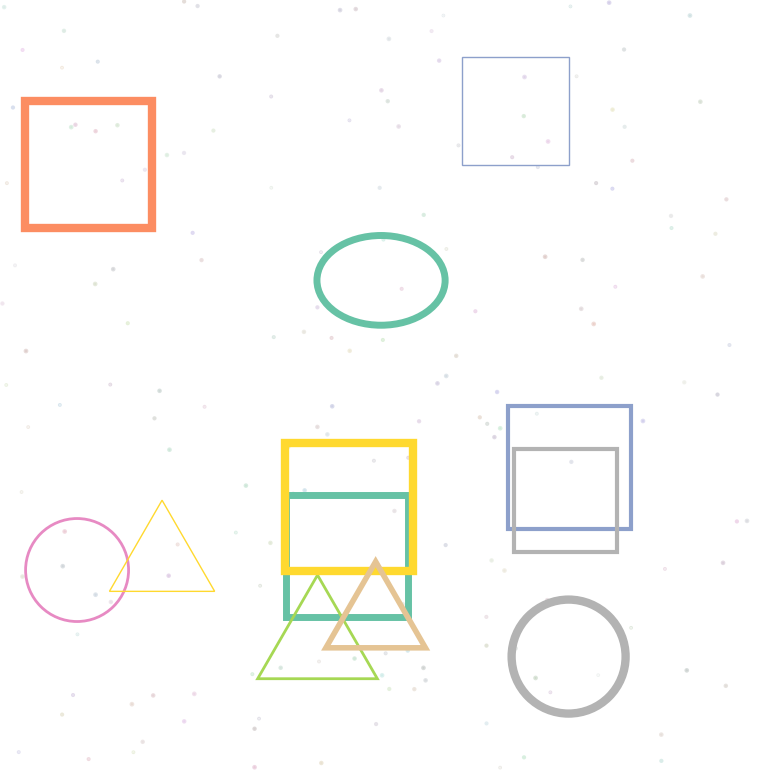[{"shape": "oval", "thickness": 2.5, "radius": 0.42, "center": [0.495, 0.636]}, {"shape": "square", "thickness": 2.5, "radius": 0.4, "center": [0.451, 0.278]}, {"shape": "square", "thickness": 3, "radius": 0.41, "center": [0.115, 0.787]}, {"shape": "square", "thickness": 0.5, "radius": 0.35, "center": [0.67, 0.856]}, {"shape": "square", "thickness": 1.5, "radius": 0.4, "center": [0.74, 0.393]}, {"shape": "circle", "thickness": 1, "radius": 0.33, "center": [0.1, 0.26]}, {"shape": "triangle", "thickness": 1, "radius": 0.45, "center": [0.412, 0.163]}, {"shape": "triangle", "thickness": 0.5, "radius": 0.39, "center": [0.21, 0.271]}, {"shape": "square", "thickness": 3, "radius": 0.42, "center": [0.453, 0.341]}, {"shape": "triangle", "thickness": 2, "radius": 0.37, "center": [0.488, 0.196]}, {"shape": "square", "thickness": 1.5, "radius": 0.33, "center": [0.734, 0.35]}, {"shape": "circle", "thickness": 3, "radius": 0.37, "center": [0.738, 0.147]}]